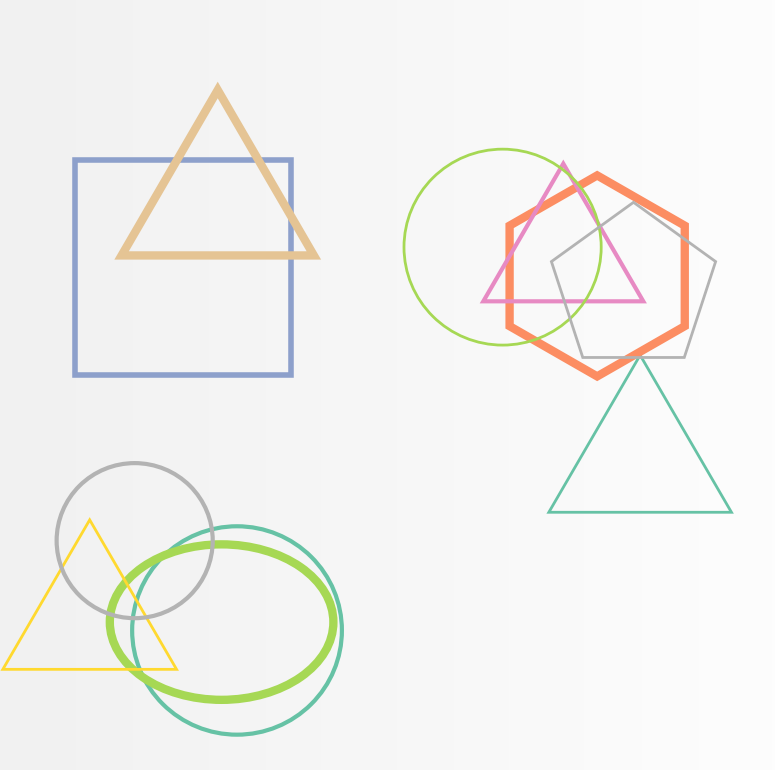[{"shape": "circle", "thickness": 1.5, "radius": 0.68, "center": [0.306, 0.181]}, {"shape": "triangle", "thickness": 1, "radius": 0.68, "center": [0.826, 0.403]}, {"shape": "hexagon", "thickness": 3, "radius": 0.65, "center": [0.771, 0.642]}, {"shape": "square", "thickness": 2, "radius": 0.7, "center": [0.236, 0.653]}, {"shape": "triangle", "thickness": 1.5, "radius": 0.6, "center": [0.727, 0.668]}, {"shape": "oval", "thickness": 3, "radius": 0.72, "center": [0.286, 0.192]}, {"shape": "circle", "thickness": 1, "radius": 0.64, "center": [0.649, 0.679]}, {"shape": "triangle", "thickness": 1, "radius": 0.65, "center": [0.116, 0.195]}, {"shape": "triangle", "thickness": 3, "radius": 0.72, "center": [0.281, 0.74]}, {"shape": "pentagon", "thickness": 1, "radius": 0.56, "center": [0.817, 0.626]}, {"shape": "circle", "thickness": 1.5, "radius": 0.5, "center": [0.174, 0.298]}]